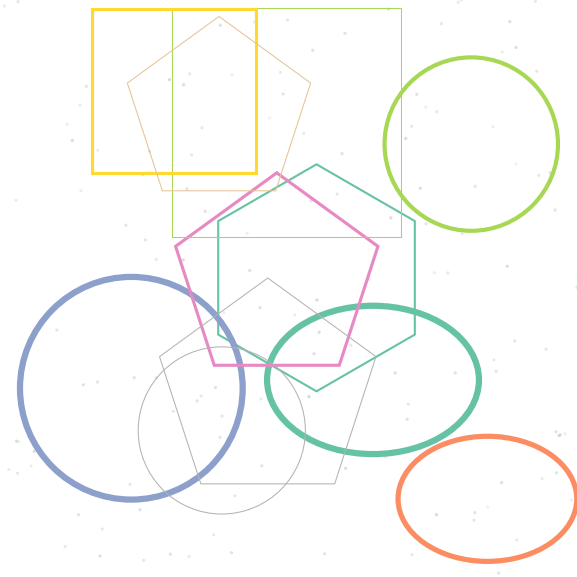[{"shape": "hexagon", "thickness": 1, "radius": 0.98, "center": [0.548, 0.518]}, {"shape": "oval", "thickness": 3, "radius": 0.92, "center": [0.646, 0.341]}, {"shape": "oval", "thickness": 2.5, "radius": 0.77, "center": [0.844, 0.135]}, {"shape": "circle", "thickness": 3, "radius": 0.96, "center": [0.227, 0.327]}, {"shape": "pentagon", "thickness": 1.5, "radius": 0.92, "center": [0.479, 0.516]}, {"shape": "square", "thickness": 0.5, "radius": 0.99, "center": [0.496, 0.787]}, {"shape": "circle", "thickness": 2, "radius": 0.75, "center": [0.816, 0.75]}, {"shape": "square", "thickness": 1.5, "radius": 0.71, "center": [0.302, 0.841]}, {"shape": "pentagon", "thickness": 0.5, "radius": 0.83, "center": [0.379, 0.804]}, {"shape": "pentagon", "thickness": 0.5, "radius": 0.99, "center": [0.464, 0.321]}, {"shape": "circle", "thickness": 0.5, "radius": 0.72, "center": [0.384, 0.254]}]